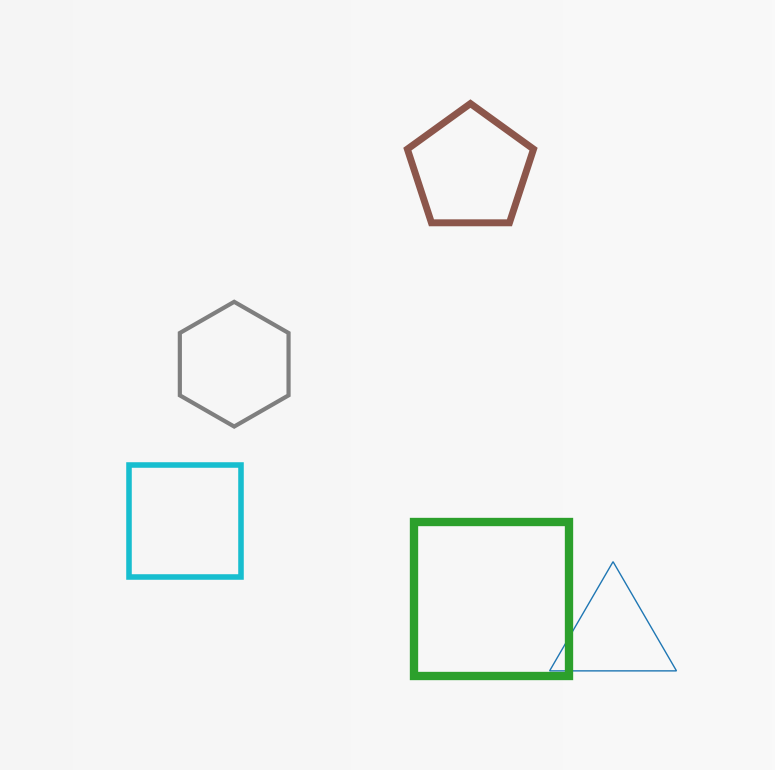[{"shape": "triangle", "thickness": 0.5, "radius": 0.47, "center": [0.791, 0.176]}, {"shape": "square", "thickness": 3, "radius": 0.5, "center": [0.634, 0.223]}, {"shape": "pentagon", "thickness": 2.5, "radius": 0.43, "center": [0.607, 0.78]}, {"shape": "hexagon", "thickness": 1.5, "radius": 0.4, "center": [0.302, 0.527]}, {"shape": "square", "thickness": 2, "radius": 0.36, "center": [0.239, 0.323]}]